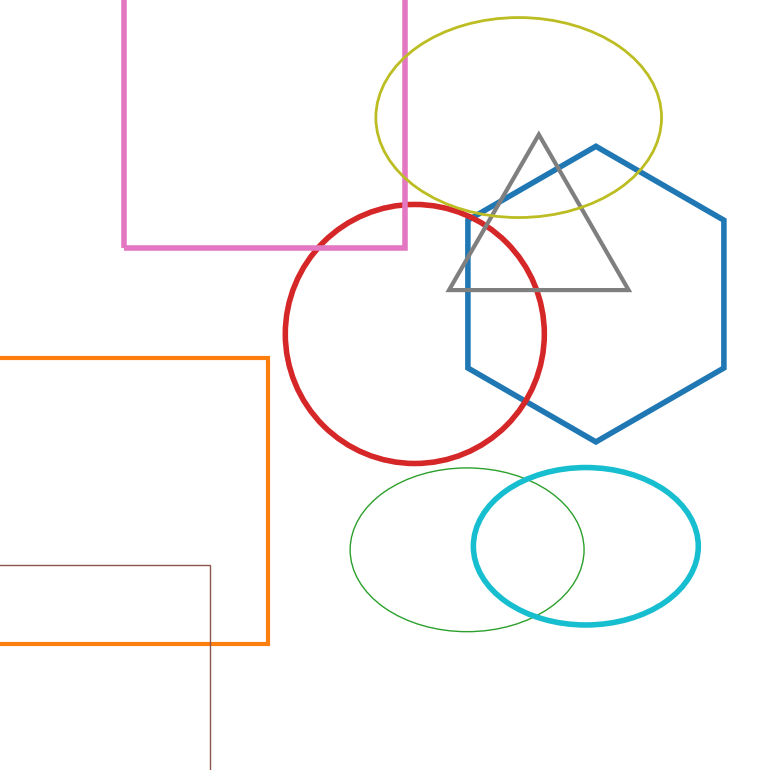[{"shape": "hexagon", "thickness": 2, "radius": 0.96, "center": [0.774, 0.618]}, {"shape": "square", "thickness": 1.5, "radius": 0.93, "center": [0.162, 0.349]}, {"shape": "oval", "thickness": 0.5, "radius": 0.76, "center": [0.607, 0.286]}, {"shape": "circle", "thickness": 2, "radius": 0.84, "center": [0.539, 0.566]}, {"shape": "square", "thickness": 0.5, "radius": 0.79, "center": [0.116, 0.109]}, {"shape": "square", "thickness": 2, "radius": 0.91, "center": [0.343, 0.861]}, {"shape": "triangle", "thickness": 1.5, "radius": 0.67, "center": [0.7, 0.691]}, {"shape": "oval", "thickness": 1, "radius": 0.93, "center": [0.674, 0.847]}, {"shape": "oval", "thickness": 2, "radius": 0.73, "center": [0.761, 0.291]}]